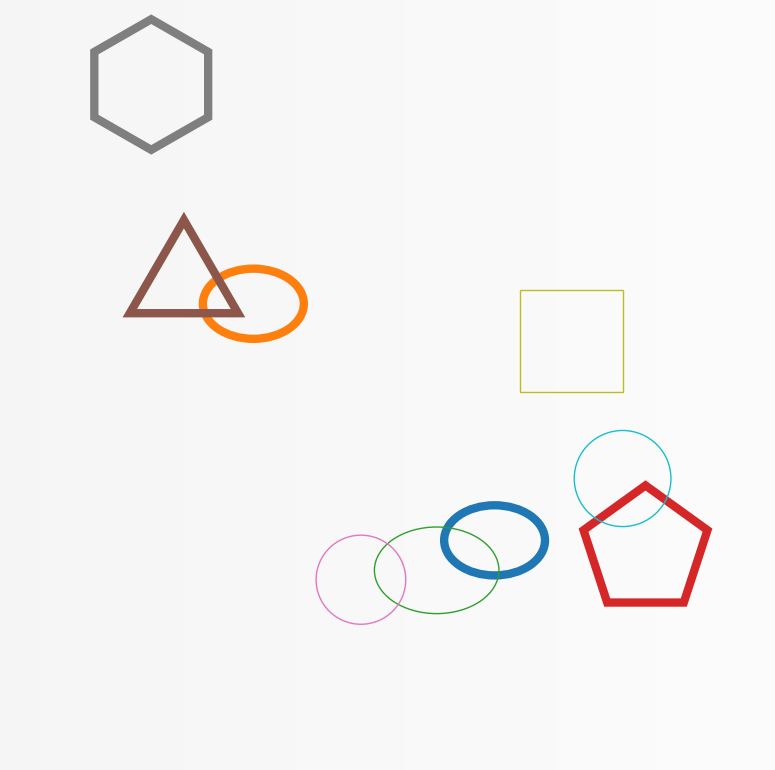[{"shape": "oval", "thickness": 3, "radius": 0.33, "center": [0.638, 0.298]}, {"shape": "oval", "thickness": 3, "radius": 0.33, "center": [0.327, 0.606]}, {"shape": "oval", "thickness": 0.5, "radius": 0.4, "center": [0.563, 0.259]}, {"shape": "pentagon", "thickness": 3, "radius": 0.42, "center": [0.833, 0.285]}, {"shape": "triangle", "thickness": 3, "radius": 0.4, "center": [0.237, 0.634]}, {"shape": "circle", "thickness": 0.5, "radius": 0.29, "center": [0.466, 0.247]}, {"shape": "hexagon", "thickness": 3, "radius": 0.42, "center": [0.195, 0.89]}, {"shape": "square", "thickness": 0.5, "radius": 0.33, "center": [0.737, 0.557]}, {"shape": "circle", "thickness": 0.5, "radius": 0.31, "center": [0.803, 0.379]}]